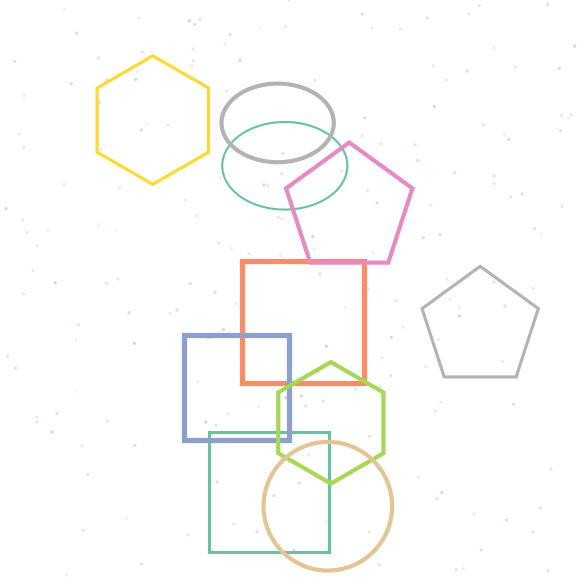[{"shape": "oval", "thickness": 1, "radius": 0.54, "center": [0.493, 0.712]}, {"shape": "square", "thickness": 1.5, "radius": 0.52, "center": [0.466, 0.147]}, {"shape": "square", "thickness": 2.5, "radius": 0.53, "center": [0.524, 0.441]}, {"shape": "square", "thickness": 2.5, "radius": 0.46, "center": [0.41, 0.328]}, {"shape": "pentagon", "thickness": 2, "radius": 0.58, "center": [0.605, 0.637]}, {"shape": "hexagon", "thickness": 2, "radius": 0.53, "center": [0.573, 0.267]}, {"shape": "hexagon", "thickness": 1.5, "radius": 0.56, "center": [0.265, 0.791]}, {"shape": "circle", "thickness": 2, "radius": 0.56, "center": [0.568, 0.123]}, {"shape": "oval", "thickness": 2, "radius": 0.49, "center": [0.481, 0.786]}, {"shape": "pentagon", "thickness": 1.5, "radius": 0.53, "center": [0.831, 0.432]}]